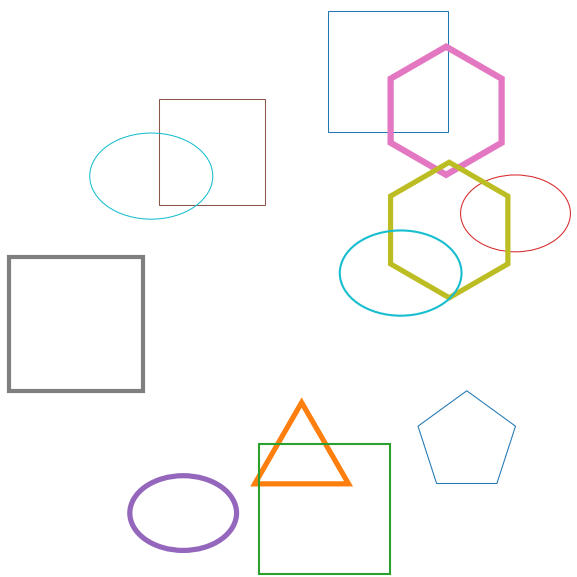[{"shape": "square", "thickness": 0.5, "radius": 0.52, "center": [0.672, 0.875]}, {"shape": "pentagon", "thickness": 0.5, "radius": 0.44, "center": [0.808, 0.234]}, {"shape": "triangle", "thickness": 2.5, "radius": 0.47, "center": [0.522, 0.208]}, {"shape": "square", "thickness": 1, "radius": 0.56, "center": [0.562, 0.118]}, {"shape": "oval", "thickness": 0.5, "radius": 0.48, "center": [0.893, 0.63]}, {"shape": "oval", "thickness": 2.5, "radius": 0.46, "center": [0.317, 0.111]}, {"shape": "square", "thickness": 0.5, "radius": 0.46, "center": [0.367, 0.735]}, {"shape": "hexagon", "thickness": 3, "radius": 0.55, "center": [0.772, 0.807]}, {"shape": "square", "thickness": 2, "radius": 0.58, "center": [0.132, 0.438]}, {"shape": "hexagon", "thickness": 2.5, "radius": 0.59, "center": [0.778, 0.601]}, {"shape": "oval", "thickness": 1, "radius": 0.53, "center": [0.694, 0.526]}, {"shape": "oval", "thickness": 0.5, "radius": 0.53, "center": [0.262, 0.694]}]